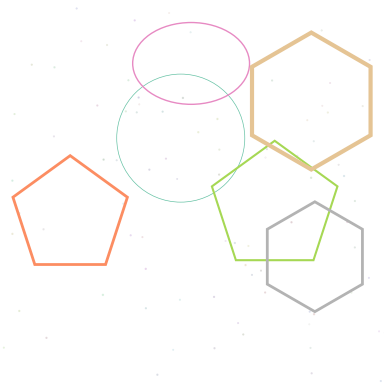[{"shape": "circle", "thickness": 0.5, "radius": 0.83, "center": [0.469, 0.641]}, {"shape": "pentagon", "thickness": 2, "radius": 0.78, "center": [0.182, 0.439]}, {"shape": "oval", "thickness": 1, "radius": 0.76, "center": [0.496, 0.835]}, {"shape": "pentagon", "thickness": 1.5, "radius": 0.86, "center": [0.713, 0.463]}, {"shape": "hexagon", "thickness": 3, "radius": 0.89, "center": [0.809, 0.738]}, {"shape": "hexagon", "thickness": 2, "radius": 0.71, "center": [0.818, 0.333]}]